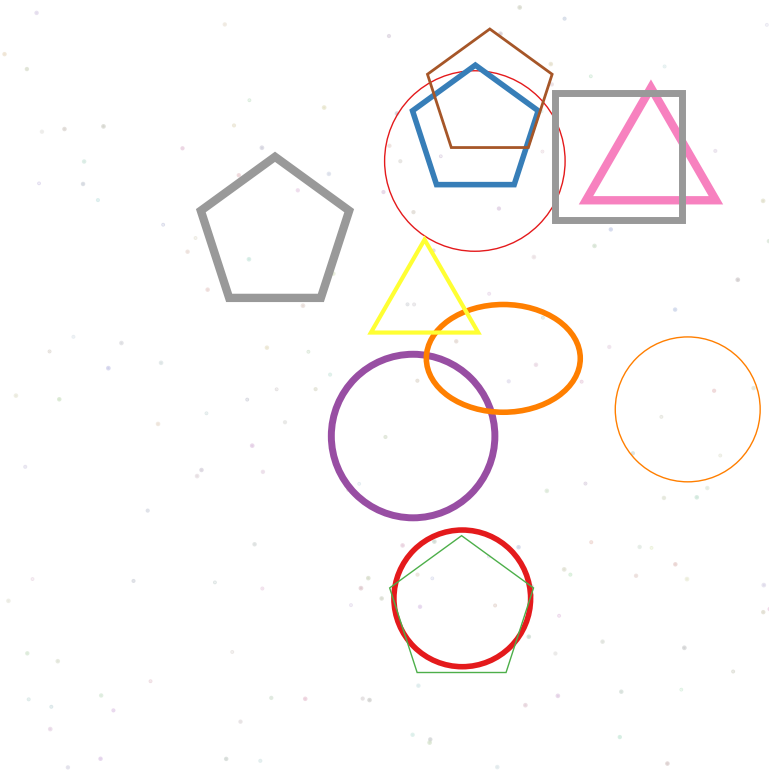[{"shape": "circle", "thickness": 2, "radius": 0.44, "center": [0.6, 0.223]}, {"shape": "circle", "thickness": 0.5, "radius": 0.59, "center": [0.617, 0.791]}, {"shape": "pentagon", "thickness": 2, "radius": 0.43, "center": [0.617, 0.83]}, {"shape": "pentagon", "thickness": 0.5, "radius": 0.49, "center": [0.599, 0.206]}, {"shape": "circle", "thickness": 2.5, "radius": 0.53, "center": [0.536, 0.434]}, {"shape": "oval", "thickness": 2, "radius": 0.5, "center": [0.654, 0.535]}, {"shape": "circle", "thickness": 0.5, "radius": 0.47, "center": [0.893, 0.468]}, {"shape": "triangle", "thickness": 1.5, "radius": 0.4, "center": [0.551, 0.608]}, {"shape": "pentagon", "thickness": 1, "radius": 0.43, "center": [0.636, 0.877]}, {"shape": "triangle", "thickness": 3, "radius": 0.49, "center": [0.845, 0.789]}, {"shape": "square", "thickness": 2.5, "radius": 0.41, "center": [0.803, 0.797]}, {"shape": "pentagon", "thickness": 3, "radius": 0.51, "center": [0.357, 0.695]}]